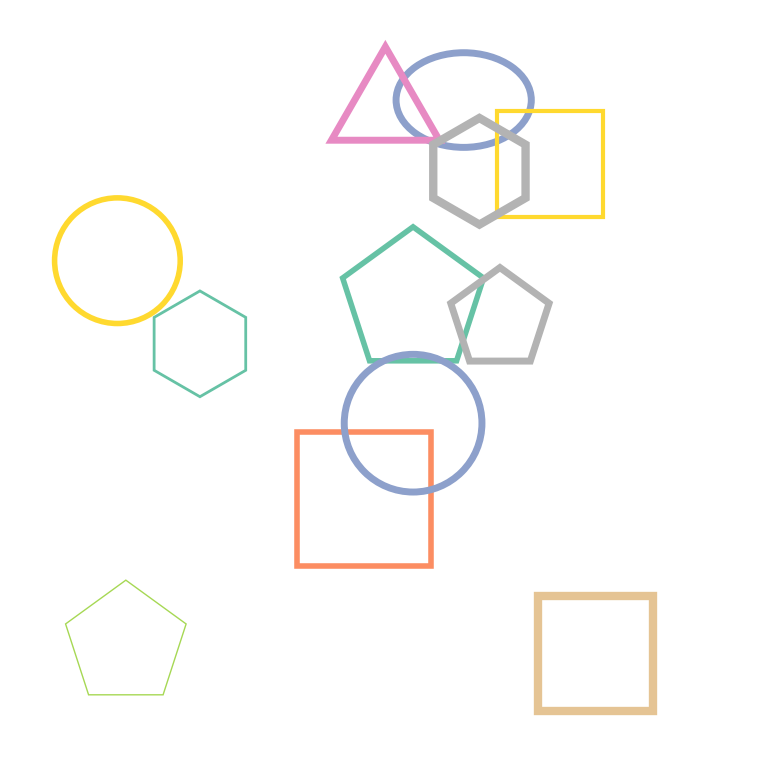[{"shape": "hexagon", "thickness": 1, "radius": 0.34, "center": [0.26, 0.553]}, {"shape": "pentagon", "thickness": 2, "radius": 0.48, "center": [0.536, 0.609]}, {"shape": "square", "thickness": 2, "radius": 0.43, "center": [0.473, 0.352]}, {"shape": "oval", "thickness": 2.5, "radius": 0.44, "center": [0.602, 0.87]}, {"shape": "circle", "thickness": 2.5, "radius": 0.45, "center": [0.536, 0.45]}, {"shape": "triangle", "thickness": 2.5, "radius": 0.4, "center": [0.5, 0.858]}, {"shape": "pentagon", "thickness": 0.5, "radius": 0.41, "center": [0.163, 0.164]}, {"shape": "square", "thickness": 1.5, "radius": 0.34, "center": [0.715, 0.787]}, {"shape": "circle", "thickness": 2, "radius": 0.41, "center": [0.152, 0.661]}, {"shape": "square", "thickness": 3, "radius": 0.37, "center": [0.774, 0.151]}, {"shape": "pentagon", "thickness": 2.5, "radius": 0.34, "center": [0.649, 0.585]}, {"shape": "hexagon", "thickness": 3, "radius": 0.35, "center": [0.623, 0.778]}]